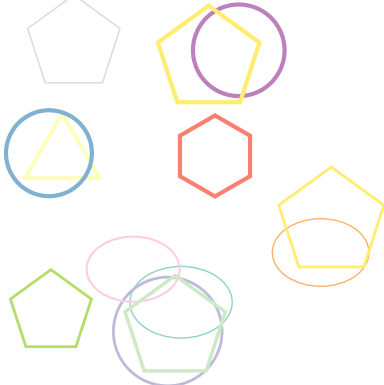[{"shape": "oval", "thickness": 1, "radius": 0.66, "center": [0.47, 0.215]}, {"shape": "triangle", "thickness": 2.5, "radius": 0.56, "center": [0.162, 0.593]}, {"shape": "circle", "thickness": 2, "radius": 0.71, "center": [0.436, 0.139]}, {"shape": "hexagon", "thickness": 3, "radius": 0.53, "center": [0.558, 0.595]}, {"shape": "circle", "thickness": 3, "radius": 0.56, "center": [0.127, 0.602]}, {"shape": "oval", "thickness": 1, "radius": 0.63, "center": [0.833, 0.344]}, {"shape": "pentagon", "thickness": 2, "radius": 0.55, "center": [0.132, 0.189]}, {"shape": "oval", "thickness": 1.5, "radius": 0.6, "center": [0.346, 0.301]}, {"shape": "pentagon", "thickness": 1, "radius": 0.63, "center": [0.192, 0.887]}, {"shape": "circle", "thickness": 3, "radius": 0.59, "center": [0.62, 0.869]}, {"shape": "pentagon", "thickness": 2.5, "radius": 0.68, "center": [0.455, 0.147]}, {"shape": "pentagon", "thickness": 2, "radius": 0.72, "center": [0.861, 0.423]}, {"shape": "pentagon", "thickness": 3, "radius": 0.69, "center": [0.542, 0.847]}]